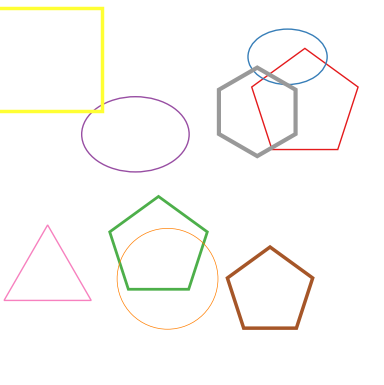[{"shape": "pentagon", "thickness": 1, "radius": 0.73, "center": [0.792, 0.729]}, {"shape": "oval", "thickness": 1, "radius": 0.51, "center": [0.747, 0.852]}, {"shape": "pentagon", "thickness": 2, "radius": 0.67, "center": [0.412, 0.356]}, {"shape": "oval", "thickness": 1, "radius": 0.7, "center": [0.352, 0.651]}, {"shape": "circle", "thickness": 0.5, "radius": 0.65, "center": [0.435, 0.276]}, {"shape": "square", "thickness": 2.5, "radius": 0.67, "center": [0.132, 0.845]}, {"shape": "pentagon", "thickness": 2.5, "radius": 0.58, "center": [0.701, 0.242]}, {"shape": "triangle", "thickness": 1, "radius": 0.65, "center": [0.124, 0.285]}, {"shape": "hexagon", "thickness": 3, "radius": 0.57, "center": [0.668, 0.709]}]